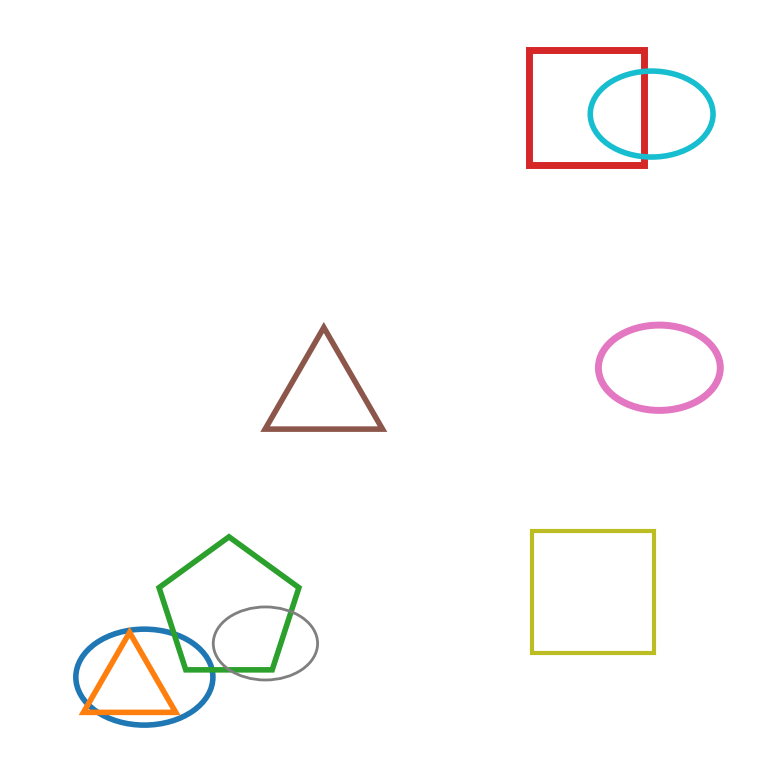[{"shape": "oval", "thickness": 2, "radius": 0.45, "center": [0.187, 0.121]}, {"shape": "triangle", "thickness": 2, "radius": 0.35, "center": [0.168, 0.109]}, {"shape": "pentagon", "thickness": 2, "radius": 0.48, "center": [0.297, 0.207]}, {"shape": "square", "thickness": 2.5, "radius": 0.37, "center": [0.762, 0.86]}, {"shape": "triangle", "thickness": 2, "radius": 0.44, "center": [0.421, 0.487]}, {"shape": "oval", "thickness": 2.5, "radius": 0.4, "center": [0.856, 0.522]}, {"shape": "oval", "thickness": 1, "radius": 0.34, "center": [0.345, 0.164]}, {"shape": "square", "thickness": 1.5, "radius": 0.39, "center": [0.77, 0.231]}, {"shape": "oval", "thickness": 2, "radius": 0.4, "center": [0.846, 0.852]}]